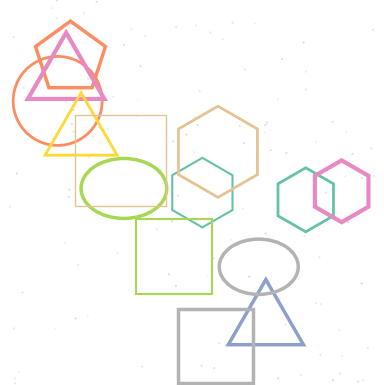[{"shape": "hexagon", "thickness": 1.5, "radius": 0.45, "center": [0.526, 0.5]}, {"shape": "hexagon", "thickness": 2, "radius": 0.42, "center": [0.794, 0.481]}, {"shape": "pentagon", "thickness": 2.5, "radius": 0.48, "center": [0.183, 0.85]}, {"shape": "circle", "thickness": 2, "radius": 0.58, "center": [0.15, 0.738]}, {"shape": "triangle", "thickness": 2.5, "radius": 0.56, "center": [0.691, 0.161]}, {"shape": "triangle", "thickness": 3, "radius": 0.57, "center": [0.172, 0.8]}, {"shape": "hexagon", "thickness": 3, "radius": 0.4, "center": [0.887, 0.503]}, {"shape": "oval", "thickness": 2.5, "radius": 0.56, "center": [0.322, 0.51]}, {"shape": "square", "thickness": 1.5, "radius": 0.49, "center": [0.452, 0.334]}, {"shape": "triangle", "thickness": 2, "radius": 0.54, "center": [0.211, 0.651]}, {"shape": "square", "thickness": 1, "radius": 0.59, "center": [0.314, 0.583]}, {"shape": "hexagon", "thickness": 2, "radius": 0.59, "center": [0.566, 0.606]}, {"shape": "oval", "thickness": 2.5, "radius": 0.51, "center": [0.672, 0.307]}, {"shape": "square", "thickness": 2.5, "radius": 0.49, "center": [0.561, 0.101]}]